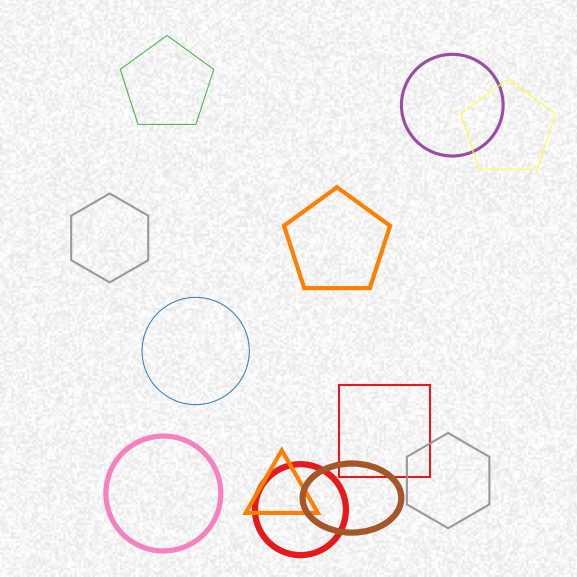[{"shape": "square", "thickness": 1, "radius": 0.4, "center": [0.666, 0.253]}, {"shape": "circle", "thickness": 3, "radius": 0.39, "center": [0.52, 0.117]}, {"shape": "circle", "thickness": 0.5, "radius": 0.46, "center": [0.339, 0.391]}, {"shape": "pentagon", "thickness": 0.5, "radius": 0.43, "center": [0.289, 0.853]}, {"shape": "circle", "thickness": 1.5, "radius": 0.44, "center": [0.783, 0.817]}, {"shape": "triangle", "thickness": 2, "radius": 0.36, "center": [0.488, 0.147]}, {"shape": "pentagon", "thickness": 2, "radius": 0.48, "center": [0.584, 0.578]}, {"shape": "pentagon", "thickness": 0.5, "radius": 0.43, "center": [0.88, 0.776]}, {"shape": "oval", "thickness": 3, "radius": 0.43, "center": [0.609, 0.137]}, {"shape": "circle", "thickness": 2.5, "radius": 0.5, "center": [0.283, 0.145]}, {"shape": "hexagon", "thickness": 1, "radius": 0.39, "center": [0.19, 0.587]}, {"shape": "hexagon", "thickness": 1, "radius": 0.41, "center": [0.776, 0.167]}]